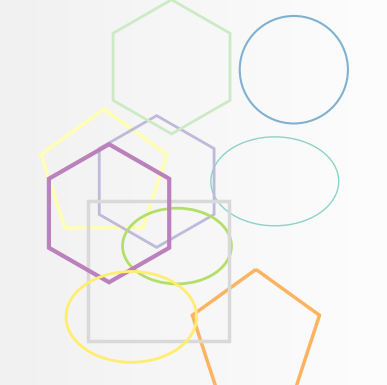[{"shape": "oval", "thickness": 1, "radius": 0.83, "center": [0.709, 0.529]}, {"shape": "pentagon", "thickness": 2.5, "radius": 0.85, "center": [0.268, 0.546]}, {"shape": "hexagon", "thickness": 2, "radius": 0.86, "center": [0.404, 0.529]}, {"shape": "circle", "thickness": 1.5, "radius": 0.7, "center": [0.758, 0.819]}, {"shape": "pentagon", "thickness": 2.5, "radius": 0.86, "center": [0.66, 0.128]}, {"shape": "oval", "thickness": 2, "radius": 0.7, "center": [0.457, 0.361]}, {"shape": "square", "thickness": 2.5, "radius": 0.91, "center": [0.409, 0.296]}, {"shape": "hexagon", "thickness": 3, "radius": 0.9, "center": [0.281, 0.446]}, {"shape": "hexagon", "thickness": 2, "radius": 0.87, "center": [0.443, 0.826]}, {"shape": "oval", "thickness": 2, "radius": 0.84, "center": [0.339, 0.177]}]